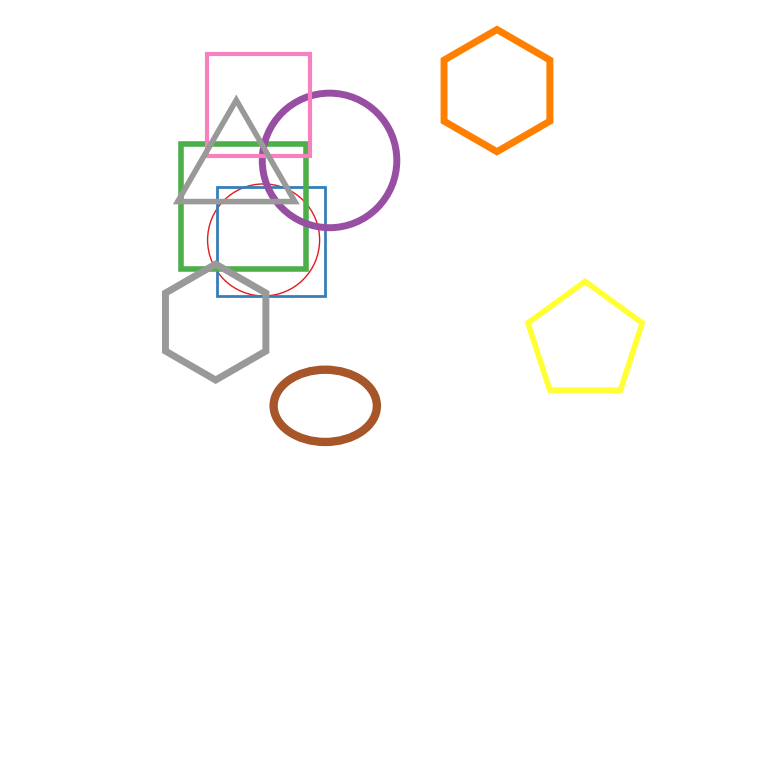[{"shape": "circle", "thickness": 0.5, "radius": 0.36, "center": [0.342, 0.688]}, {"shape": "square", "thickness": 1, "radius": 0.35, "center": [0.352, 0.686]}, {"shape": "square", "thickness": 2, "radius": 0.41, "center": [0.317, 0.732]}, {"shape": "circle", "thickness": 2.5, "radius": 0.44, "center": [0.428, 0.792]}, {"shape": "hexagon", "thickness": 2.5, "radius": 0.4, "center": [0.645, 0.882]}, {"shape": "pentagon", "thickness": 2, "radius": 0.39, "center": [0.76, 0.556]}, {"shape": "oval", "thickness": 3, "radius": 0.34, "center": [0.422, 0.473]}, {"shape": "square", "thickness": 1.5, "radius": 0.33, "center": [0.336, 0.864]}, {"shape": "hexagon", "thickness": 2.5, "radius": 0.38, "center": [0.28, 0.582]}, {"shape": "triangle", "thickness": 2, "radius": 0.44, "center": [0.307, 0.782]}]